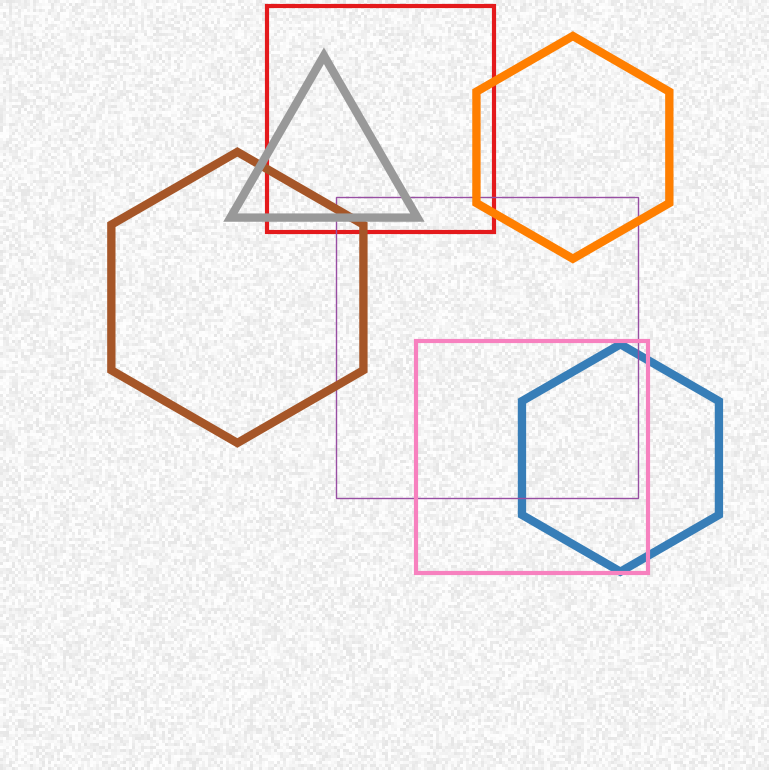[{"shape": "square", "thickness": 1.5, "radius": 0.73, "center": [0.494, 0.846]}, {"shape": "hexagon", "thickness": 3, "radius": 0.74, "center": [0.806, 0.405]}, {"shape": "square", "thickness": 0.5, "radius": 0.98, "center": [0.632, 0.549]}, {"shape": "hexagon", "thickness": 3, "radius": 0.72, "center": [0.744, 0.809]}, {"shape": "hexagon", "thickness": 3, "radius": 0.95, "center": [0.308, 0.614]}, {"shape": "square", "thickness": 1.5, "radius": 0.75, "center": [0.691, 0.407]}, {"shape": "triangle", "thickness": 3, "radius": 0.7, "center": [0.421, 0.787]}]